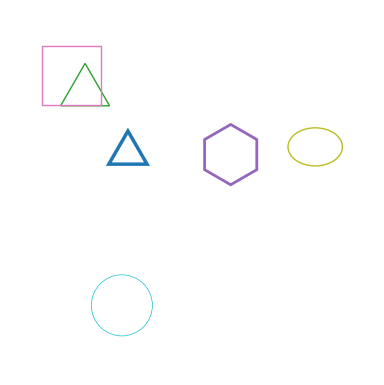[{"shape": "triangle", "thickness": 2.5, "radius": 0.29, "center": [0.332, 0.602]}, {"shape": "triangle", "thickness": 1, "radius": 0.37, "center": [0.221, 0.762]}, {"shape": "hexagon", "thickness": 2, "radius": 0.39, "center": [0.599, 0.598]}, {"shape": "square", "thickness": 1, "radius": 0.38, "center": [0.186, 0.804]}, {"shape": "oval", "thickness": 1, "radius": 0.35, "center": [0.819, 0.619]}, {"shape": "circle", "thickness": 0.5, "radius": 0.4, "center": [0.317, 0.207]}]